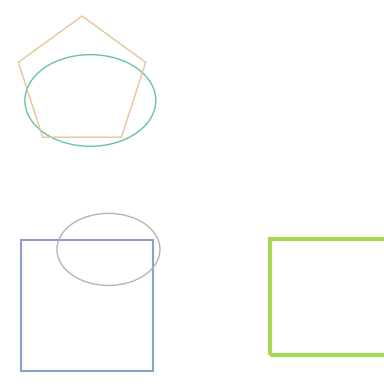[{"shape": "oval", "thickness": 1, "radius": 0.85, "center": [0.235, 0.739]}, {"shape": "square", "thickness": 1.5, "radius": 0.85, "center": [0.226, 0.206]}, {"shape": "square", "thickness": 3, "radius": 0.76, "center": [0.853, 0.228]}, {"shape": "pentagon", "thickness": 1, "radius": 0.87, "center": [0.213, 0.784]}, {"shape": "oval", "thickness": 1, "radius": 0.67, "center": [0.282, 0.352]}]